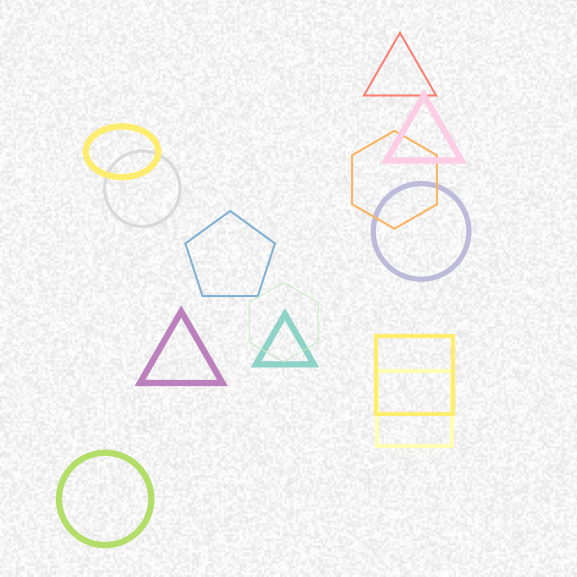[{"shape": "triangle", "thickness": 3, "radius": 0.29, "center": [0.493, 0.397]}, {"shape": "square", "thickness": 2, "radius": 0.33, "center": [0.718, 0.291]}, {"shape": "circle", "thickness": 2.5, "radius": 0.41, "center": [0.729, 0.598]}, {"shape": "triangle", "thickness": 1, "radius": 0.36, "center": [0.693, 0.87]}, {"shape": "pentagon", "thickness": 1, "radius": 0.41, "center": [0.399, 0.552]}, {"shape": "hexagon", "thickness": 1, "radius": 0.42, "center": [0.683, 0.688]}, {"shape": "circle", "thickness": 3, "radius": 0.4, "center": [0.182, 0.135]}, {"shape": "triangle", "thickness": 3, "radius": 0.38, "center": [0.734, 0.759]}, {"shape": "circle", "thickness": 1.5, "radius": 0.33, "center": [0.246, 0.672]}, {"shape": "triangle", "thickness": 3, "radius": 0.41, "center": [0.314, 0.377]}, {"shape": "hexagon", "thickness": 0.5, "radius": 0.34, "center": [0.491, 0.441]}, {"shape": "oval", "thickness": 3, "radius": 0.31, "center": [0.211, 0.736]}, {"shape": "square", "thickness": 2, "radius": 0.33, "center": [0.718, 0.35]}]